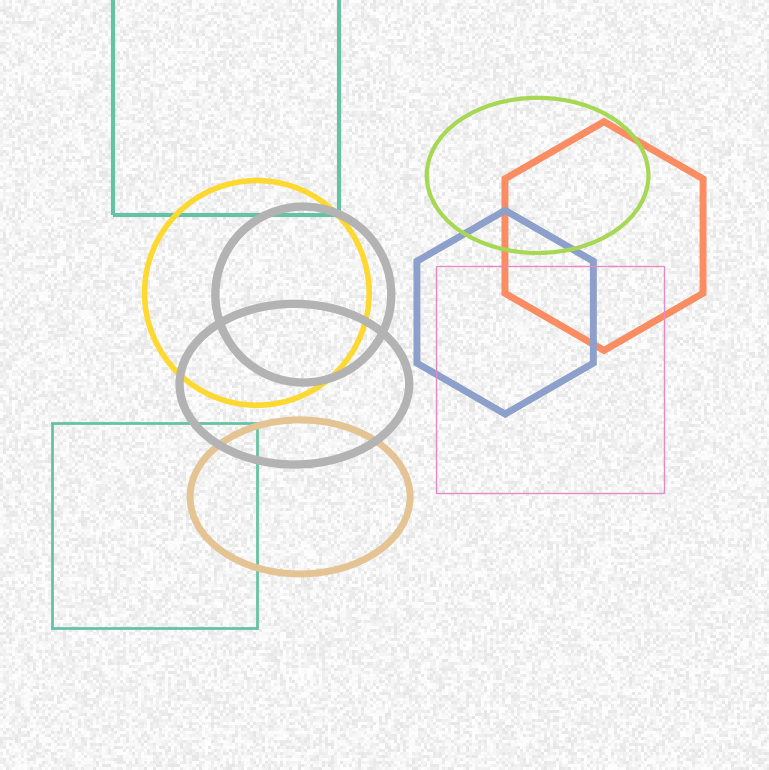[{"shape": "square", "thickness": 1, "radius": 0.67, "center": [0.201, 0.318]}, {"shape": "square", "thickness": 1.5, "radius": 0.73, "center": [0.293, 0.868]}, {"shape": "hexagon", "thickness": 2.5, "radius": 0.74, "center": [0.784, 0.693]}, {"shape": "hexagon", "thickness": 2.5, "radius": 0.66, "center": [0.656, 0.595]}, {"shape": "square", "thickness": 0.5, "radius": 0.74, "center": [0.714, 0.507]}, {"shape": "oval", "thickness": 1.5, "radius": 0.72, "center": [0.698, 0.772]}, {"shape": "circle", "thickness": 2, "radius": 0.73, "center": [0.334, 0.62]}, {"shape": "oval", "thickness": 2.5, "radius": 0.71, "center": [0.39, 0.355]}, {"shape": "oval", "thickness": 3, "radius": 0.75, "center": [0.382, 0.501]}, {"shape": "circle", "thickness": 3, "radius": 0.57, "center": [0.394, 0.617]}]